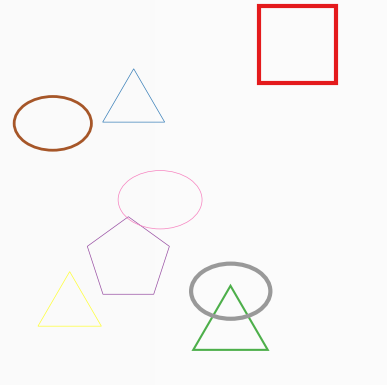[{"shape": "square", "thickness": 3, "radius": 0.5, "center": [0.767, 0.884]}, {"shape": "triangle", "thickness": 0.5, "radius": 0.46, "center": [0.345, 0.729]}, {"shape": "triangle", "thickness": 1.5, "radius": 0.55, "center": [0.595, 0.147]}, {"shape": "pentagon", "thickness": 0.5, "radius": 0.56, "center": [0.331, 0.326]}, {"shape": "triangle", "thickness": 0.5, "radius": 0.47, "center": [0.18, 0.2]}, {"shape": "oval", "thickness": 2, "radius": 0.5, "center": [0.136, 0.68]}, {"shape": "oval", "thickness": 0.5, "radius": 0.54, "center": [0.413, 0.481]}, {"shape": "oval", "thickness": 3, "radius": 0.51, "center": [0.595, 0.244]}]